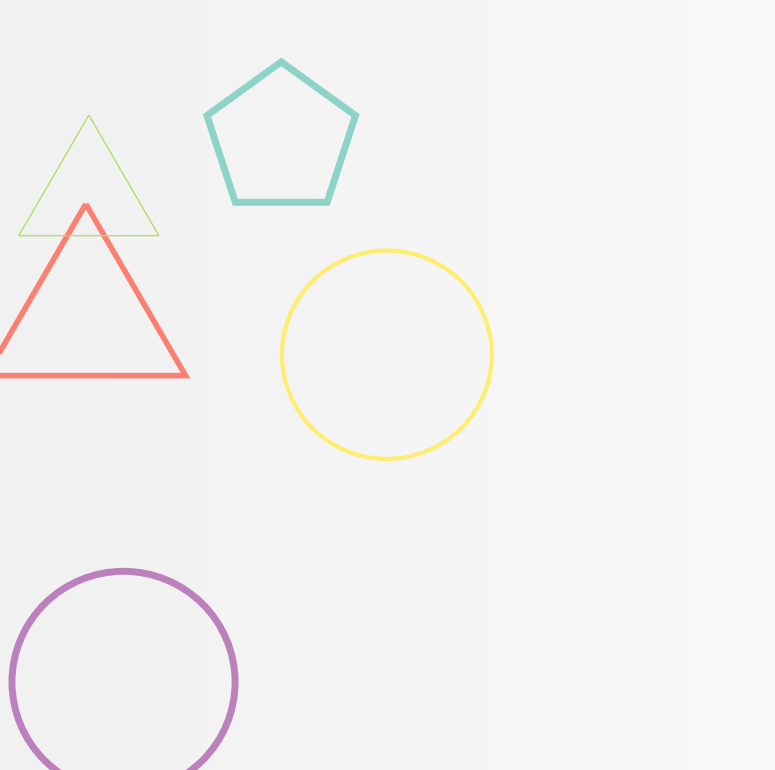[{"shape": "pentagon", "thickness": 2.5, "radius": 0.5, "center": [0.363, 0.819]}, {"shape": "triangle", "thickness": 2, "radius": 0.74, "center": [0.111, 0.586]}, {"shape": "triangle", "thickness": 0.5, "radius": 0.52, "center": [0.115, 0.746]}, {"shape": "circle", "thickness": 2.5, "radius": 0.72, "center": [0.159, 0.114]}, {"shape": "circle", "thickness": 1.5, "radius": 0.68, "center": [0.499, 0.539]}]